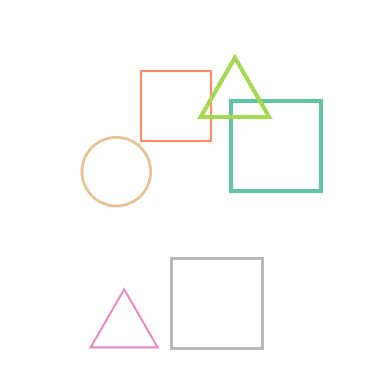[{"shape": "square", "thickness": 3, "radius": 0.58, "center": [0.718, 0.621]}, {"shape": "square", "thickness": 1.5, "radius": 0.45, "center": [0.457, 0.724]}, {"shape": "triangle", "thickness": 1.5, "radius": 0.5, "center": [0.323, 0.148]}, {"shape": "triangle", "thickness": 3, "radius": 0.51, "center": [0.61, 0.747]}, {"shape": "circle", "thickness": 2, "radius": 0.45, "center": [0.302, 0.554]}, {"shape": "square", "thickness": 2, "radius": 0.59, "center": [0.562, 0.212]}]